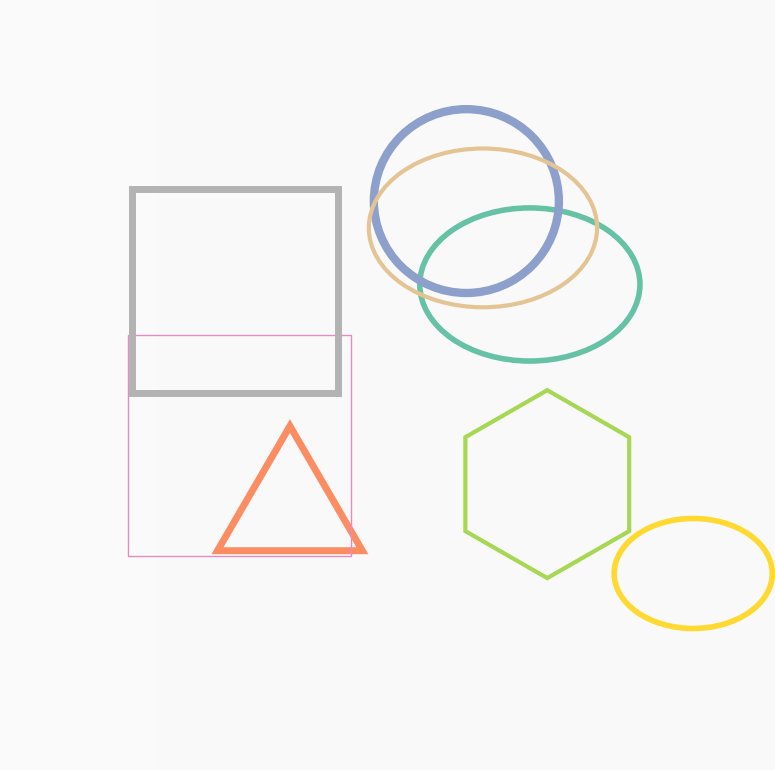[{"shape": "oval", "thickness": 2, "radius": 0.71, "center": [0.684, 0.631]}, {"shape": "triangle", "thickness": 2.5, "radius": 0.54, "center": [0.374, 0.339]}, {"shape": "circle", "thickness": 3, "radius": 0.6, "center": [0.602, 0.739]}, {"shape": "square", "thickness": 0.5, "radius": 0.72, "center": [0.309, 0.422]}, {"shape": "hexagon", "thickness": 1.5, "radius": 0.61, "center": [0.706, 0.371]}, {"shape": "oval", "thickness": 2, "radius": 0.51, "center": [0.895, 0.255]}, {"shape": "oval", "thickness": 1.5, "radius": 0.74, "center": [0.623, 0.704]}, {"shape": "square", "thickness": 2.5, "radius": 0.66, "center": [0.303, 0.623]}]